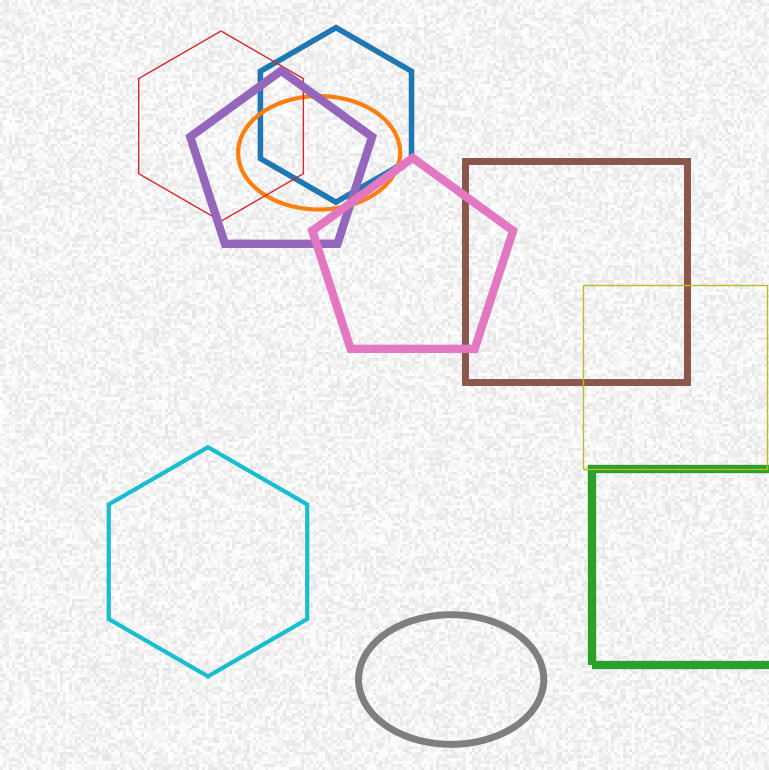[{"shape": "hexagon", "thickness": 2, "radius": 0.57, "center": [0.436, 0.851]}, {"shape": "oval", "thickness": 1.5, "radius": 0.53, "center": [0.414, 0.802]}, {"shape": "square", "thickness": 3, "radius": 0.63, "center": [0.896, 0.264]}, {"shape": "hexagon", "thickness": 0.5, "radius": 0.62, "center": [0.287, 0.836]}, {"shape": "pentagon", "thickness": 3, "radius": 0.62, "center": [0.365, 0.784]}, {"shape": "square", "thickness": 2.5, "radius": 0.72, "center": [0.748, 0.647]}, {"shape": "pentagon", "thickness": 3, "radius": 0.69, "center": [0.536, 0.658]}, {"shape": "oval", "thickness": 2.5, "radius": 0.6, "center": [0.586, 0.118]}, {"shape": "square", "thickness": 0.5, "radius": 0.6, "center": [0.877, 0.511]}, {"shape": "hexagon", "thickness": 1.5, "radius": 0.74, "center": [0.27, 0.27]}]